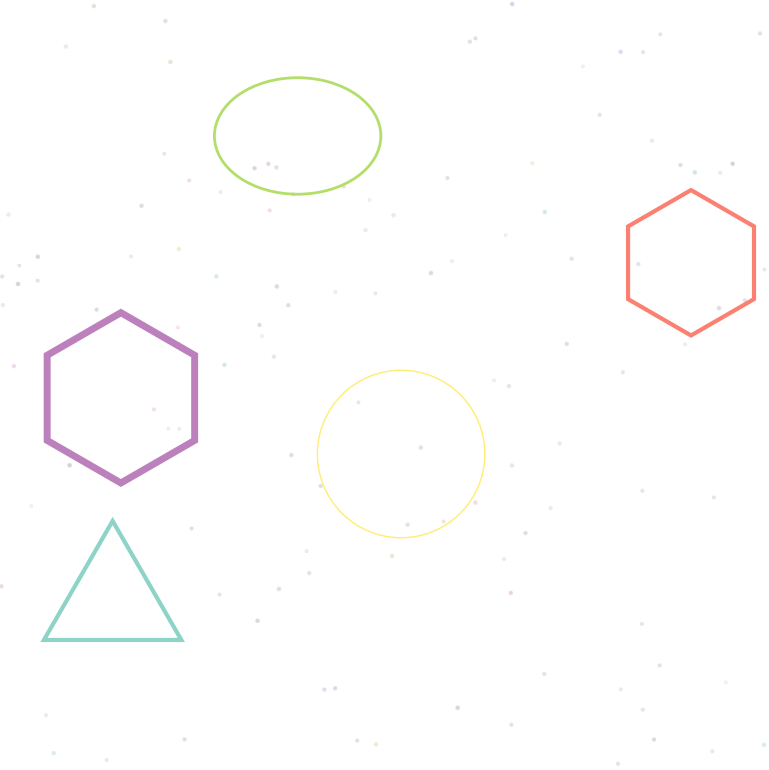[{"shape": "triangle", "thickness": 1.5, "radius": 0.52, "center": [0.146, 0.22]}, {"shape": "hexagon", "thickness": 1.5, "radius": 0.47, "center": [0.897, 0.659]}, {"shape": "oval", "thickness": 1, "radius": 0.54, "center": [0.387, 0.823]}, {"shape": "hexagon", "thickness": 2.5, "radius": 0.55, "center": [0.157, 0.483]}, {"shape": "circle", "thickness": 0.5, "radius": 0.54, "center": [0.521, 0.41]}]